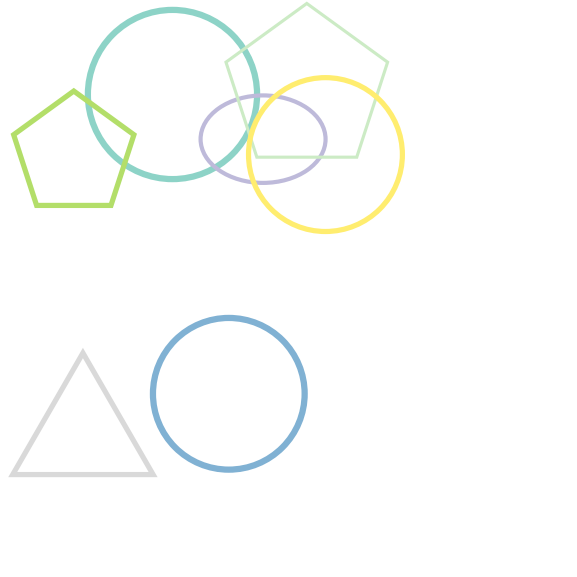[{"shape": "circle", "thickness": 3, "radius": 0.73, "center": [0.299, 0.835]}, {"shape": "oval", "thickness": 2, "radius": 0.54, "center": [0.456, 0.758]}, {"shape": "circle", "thickness": 3, "radius": 0.66, "center": [0.396, 0.317]}, {"shape": "pentagon", "thickness": 2.5, "radius": 0.55, "center": [0.128, 0.732]}, {"shape": "triangle", "thickness": 2.5, "radius": 0.7, "center": [0.144, 0.248]}, {"shape": "pentagon", "thickness": 1.5, "radius": 0.74, "center": [0.531, 0.846]}, {"shape": "circle", "thickness": 2.5, "radius": 0.67, "center": [0.564, 0.731]}]